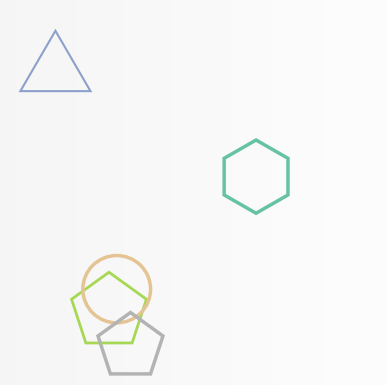[{"shape": "hexagon", "thickness": 2.5, "radius": 0.48, "center": [0.661, 0.541]}, {"shape": "triangle", "thickness": 1.5, "radius": 0.52, "center": [0.143, 0.816]}, {"shape": "pentagon", "thickness": 2, "radius": 0.51, "center": [0.281, 0.191]}, {"shape": "circle", "thickness": 2.5, "radius": 0.44, "center": [0.301, 0.249]}, {"shape": "pentagon", "thickness": 2.5, "radius": 0.44, "center": [0.337, 0.1]}]